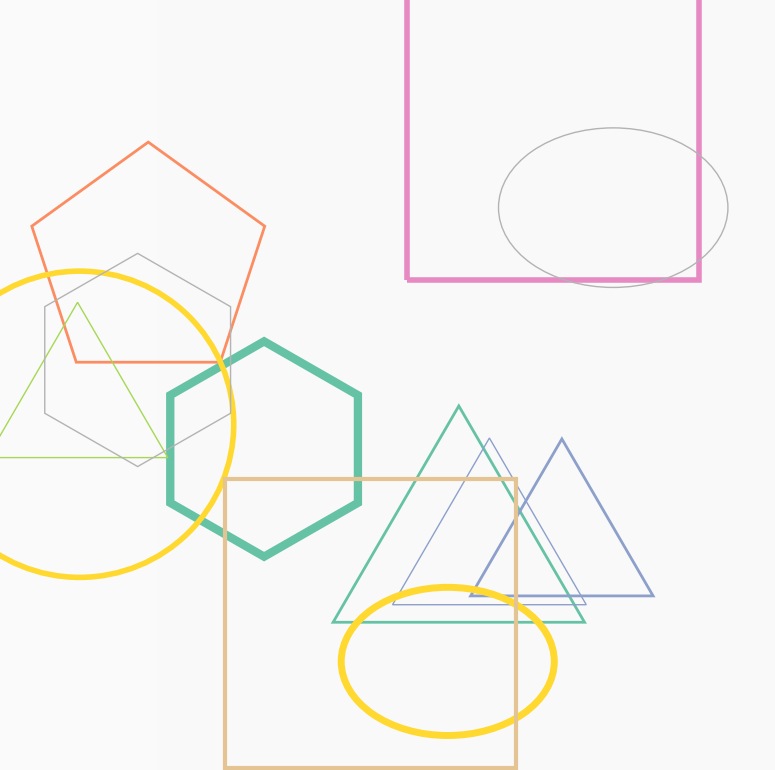[{"shape": "hexagon", "thickness": 3, "radius": 0.7, "center": [0.341, 0.417]}, {"shape": "triangle", "thickness": 1, "radius": 0.94, "center": [0.592, 0.286]}, {"shape": "pentagon", "thickness": 1, "radius": 0.79, "center": [0.191, 0.657]}, {"shape": "triangle", "thickness": 0.5, "radius": 0.72, "center": [0.631, 0.287]}, {"shape": "triangle", "thickness": 1, "radius": 0.68, "center": [0.725, 0.294]}, {"shape": "square", "thickness": 2, "radius": 0.94, "center": [0.713, 0.825]}, {"shape": "triangle", "thickness": 0.5, "radius": 0.67, "center": [0.1, 0.473]}, {"shape": "oval", "thickness": 2.5, "radius": 0.69, "center": [0.578, 0.141]}, {"shape": "circle", "thickness": 2, "radius": 0.99, "center": [0.103, 0.449]}, {"shape": "square", "thickness": 1.5, "radius": 0.94, "center": [0.478, 0.19]}, {"shape": "oval", "thickness": 0.5, "radius": 0.74, "center": [0.791, 0.73]}, {"shape": "hexagon", "thickness": 0.5, "radius": 0.69, "center": [0.178, 0.533]}]